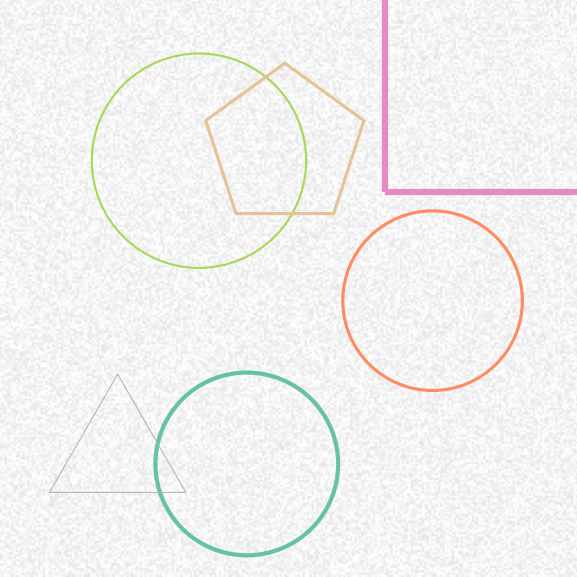[{"shape": "circle", "thickness": 2, "radius": 0.79, "center": [0.427, 0.196]}, {"shape": "circle", "thickness": 1.5, "radius": 0.78, "center": [0.749, 0.478]}, {"shape": "square", "thickness": 3, "radius": 0.86, "center": [0.84, 0.839]}, {"shape": "circle", "thickness": 1, "radius": 0.93, "center": [0.345, 0.721]}, {"shape": "pentagon", "thickness": 1.5, "radius": 0.72, "center": [0.493, 0.746]}, {"shape": "triangle", "thickness": 0.5, "radius": 0.68, "center": [0.204, 0.215]}]